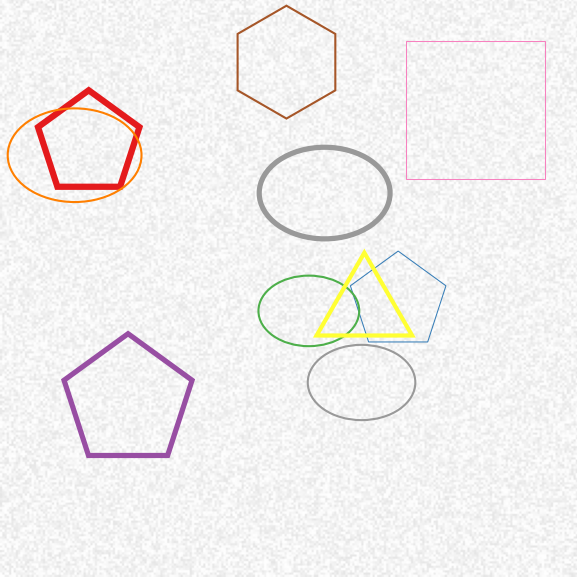[{"shape": "pentagon", "thickness": 3, "radius": 0.46, "center": [0.154, 0.75]}, {"shape": "pentagon", "thickness": 0.5, "radius": 0.43, "center": [0.689, 0.477]}, {"shape": "oval", "thickness": 1, "radius": 0.44, "center": [0.535, 0.461]}, {"shape": "pentagon", "thickness": 2.5, "radius": 0.58, "center": [0.222, 0.305]}, {"shape": "oval", "thickness": 1, "radius": 0.58, "center": [0.129, 0.73]}, {"shape": "triangle", "thickness": 2, "radius": 0.48, "center": [0.631, 0.466]}, {"shape": "hexagon", "thickness": 1, "radius": 0.49, "center": [0.496, 0.892]}, {"shape": "square", "thickness": 0.5, "radius": 0.6, "center": [0.823, 0.809]}, {"shape": "oval", "thickness": 2.5, "radius": 0.57, "center": [0.562, 0.665]}, {"shape": "oval", "thickness": 1, "radius": 0.47, "center": [0.626, 0.337]}]